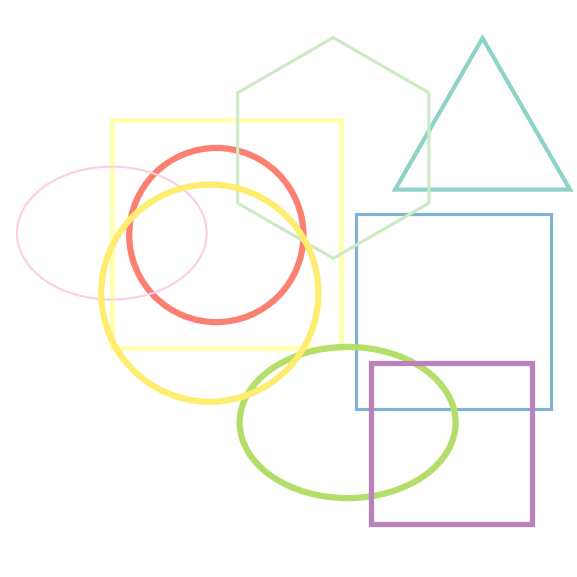[{"shape": "triangle", "thickness": 2, "radius": 0.87, "center": [0.836, 0.758]}, {"shape": "square", "thickness": 2.5, "radius": 0.99, "center": [0.392, 0.594]}, {"shape": "circle", "thickness": 3, "radius": 0.75, "center": [0.375, 0.592]}, {"shape": "square", "thickness": 1.5, "radius": 0.84, "center": [0.785, 0.46]}, {"shape": "oval", "thickness": 3, "radius": 0.93, "center": [0.602, 0.268]}, {"shape": "oval", "thickness": 1, "radius": 0.82, "center": [0.194, 0.595]}, {"shape": "square", "thickness": 2.5, "radius": 0.7, "center": [0.782, 0.231]}, {"shape": "hexagon", "thickness": 1.5, "radius": 0.96, "center": [0.577, 0.743]}, {"shape": "circle", "thickness": 3, "radius": 0.94, "center": [0.363, 0.491]}]